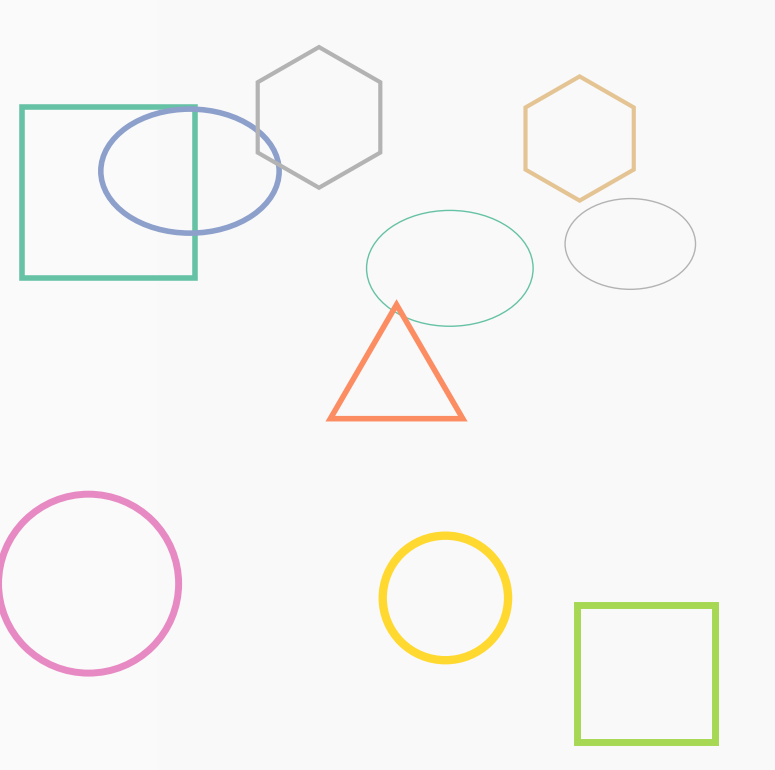[{"shape": "oval", "thickness": 0.5, "radius": 0.54, "center": [0.58, 0.652]}, {"shape": "square", "thickness": 2, "radius": 0.56, "center": [0.139, 0.75]}, {"shape": "triangle", "thickness": 2, "radius": 0.49, "center": [0.512, 0.506]}, {"shape": "oval", "thickness": 2, "radius": 0.58, "center": [0.245, 0.778]}, {"shape": "circle", "thickness": 2.5, "radius": 0.58, "center": [0.114, 0.242]}, {"shape": "square", "thickness": 2.5, "radius": 0.44, "center": [0.834, 0.125]}, {"shape": "circle", "thickness": 3, "radius": 0.4, "center": [0.575, 0.223]}, {"shape": "hexagon", "thickness": 1.5, "radius": 0.4, "center": [0.748, 0.82]}, {"shape": "hexagon", "thickness": 1.5, "radius": 0.46, "center": [0.412, 0.848]}, {"shape": "oval", "thickness": 0.5, "radius": 0.42, "center": [0.813, 0.683]}]